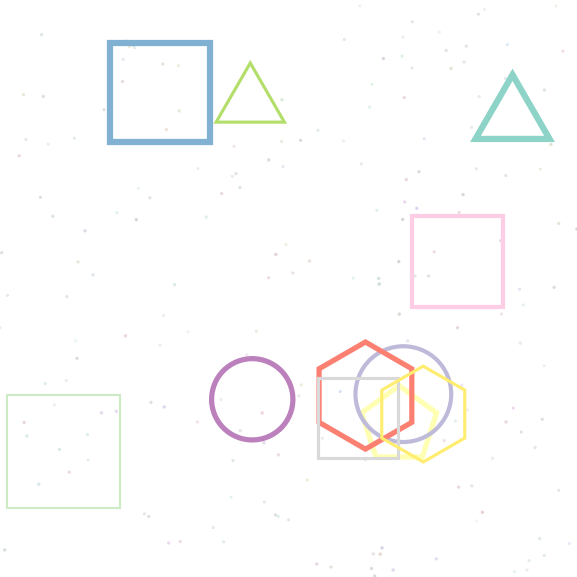[{"shape": "triangle", "thickness": 3, "radius": 0.37, "center": [0.887, 0.796]}, {"shape": "pentagon", "thickness": 2.5, "radius": 0.34, "center": [0.691, 0.263]}, {"shape": "circle", "thickness": 2, "radius": 0.41, "center": [0.698, 0.317]}, {"shape": "hexagon", "thickness": 2.5, "radius": 0.46, "center": [0.633, 0.314]}, {"shape": "square", "thickness": 3, "radius": 0.43, "center": [0.277, 0.839]}, {"shape": "triangle", "thickness": 1.5, "radius": 0.34, "center": [0.433, 0.822]}, {"shape": "square", "thickness": 2, "radius": 0.39, "center": [0.793, 0.547]}, {"shape": "square", "thickness": 1.5, "radius": 0.34, "center": [0.62, 0.276]}, {"shape": "circle", "thickness": 2.5, "radius": 0.35, "center": [0.437, 0.308]}, {"shape": "square", "thickness": 1, "radius": 0.49, "center": [0.11, 0.217]}, {"shape": "hexagon", "thickness": 1.5, "radius": 0.41, "center": [0.733, 0.282]}]